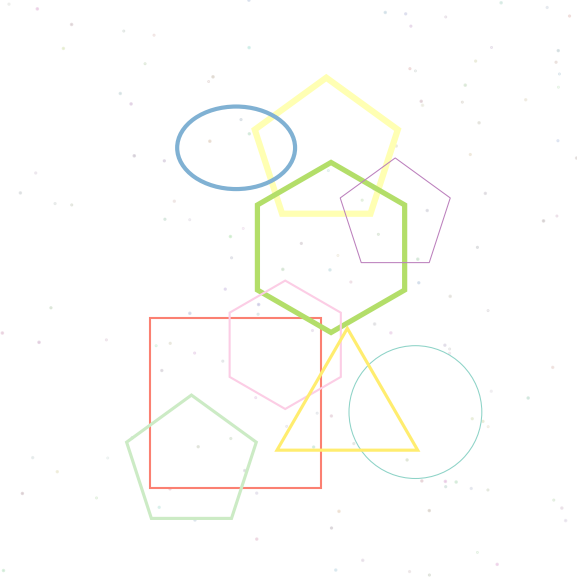[{"shape": "circle", "thickness": 0.5, "radius": 0.57, "center": [0.719, 0.286]}, {"shape": "pentagon", "thickness": 3, "radius": 0.65, "center": [0.565, 0.734]}, {"shape": "square", "thickness": 1, "radius": 0.74, "center": [0.408, 0.301]}, {"shape": "oval", "thickness": 2, "radius": 0.51, "center": [0.409, 0.743]}, {"shape": "hexagon", "thickness": 2.5, "radius": 0.74, "center": [0.573, 0.571]}, {"shape": "hexagon", "thickness": 1, "radius": 0.56, "center": [0.494, 0.402]}, {"shape": "pentagon", "thickness": 0.5, "radius": 0.5, "center": [0.684, 0.625]}, {"shape": "pentagon", "thickness": 1.5, "radius": 0.59, "center": [0.332, 0.197]}, {"shape": "triangle", "thickness": 1.5, "radius": 0.7, "center": [0.601, 0.29]}]